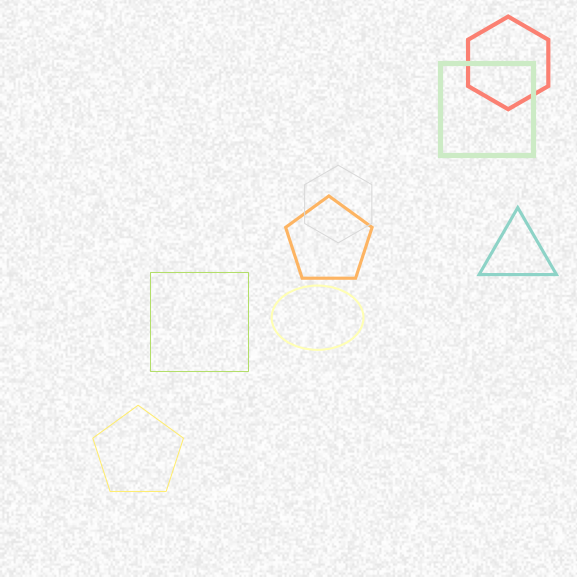[{"shape": "triangle", "thickness": 1.5, "radius": 0.39, "center": [0.897, 0.562]}, {"shape": "oval", "thickness": 1, "radius": 0.4, "center": [0.55, 0.449]}, {"shape": "hexagon", "thickness": 2, "radius": 0.4, "center": [0.88, 0.89]}, {"shape": "pentagon", "thickness": 1.5, "radius": 0.39, "center": [0.569, 0.581]}, {"shape": "square", "thickness": 0.5, "radius": 0.43, "center": [0.344, 0.442]}, {"shape": "hexagon", "thickness": 0.5, "radius": 0.34, "center": [0.586, 0.646]}, {"shape": "square", "thickness": 2.5, "radius": 0.4, "center": [0.843, 0.811]}, {"shape": "pentagon", "thickness": 0.5, "radius": 0.41, "center": [0.239, 0.215]}]